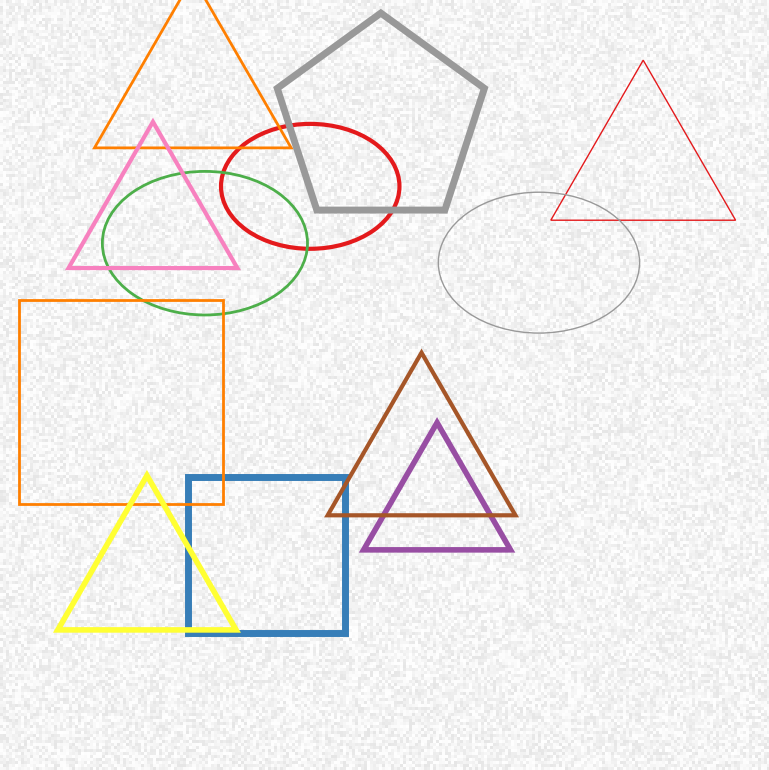[{"shape": "oval", "thickness": 1.5, "radius": 0.58, "center": [0.403, 0.758]}, {"shape": "triangle", "thickness": 0.5, "radius": 0.69, "center": [0.835, 0.783]}, {"shape": "square", "thickness": 2.5, "radius": 0.51, "center": [0.346, 0.279]}, {"shape": "oval", "thickness": 1, "radius": 0.67, "center": [0.266, 0.684]}, {"shape": "triangle", "thickness": 2, "radius": 0.55, "center": [0.568, 0.341]}, {"shape": "square", "thickness": 1, "radius": 0.66, "center": [0.157, 0.478]}, {"shape": "triangle", "thickness": 1, "radius": 0.74, "center": [0.25, 0.882]}, {"shape": "triangle", "thickness": 2, "radius": 0.67, "center": [0.191, 0.249]}, {"shape": "triangle", "thickness": 1.5, "radius": 0.7, "center": [0.547, 0.401]}, {"shape": "triangle", "thickness": 1.5, "radius": 0.63, "center": [0.199, 0.715]}, {"shape": "oval", "thickness": 0.5, "radius": 0.65, "center": [0.7, 0.659]}, {"shape": "pentagon", "thickness": 2.5, "radius": 0.71, "center": [0.495, 0.842]}]